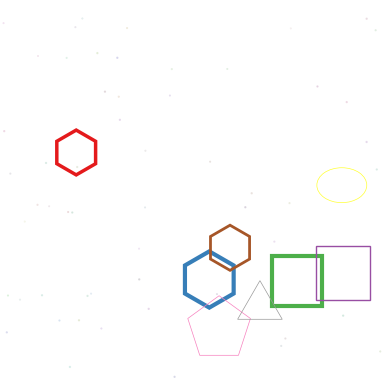[{"shape": "hexagon", "thickness": 2.5, "radius": 0.29, "center": [0.198, 0.604]}, {"shape": "hexagon", "thickness": 3, "radius": 0.37, "center": [0.544, 0.274]}, {"shape": "square", "thickness": 3, "radius": 0.33, "center": [0.772, 0.271]}, {"shape": "square", "thickness": 1, "radius": 0.35, "center": [0.89, 0.291]}, {"shape": "oval", "thickness": 0.5, "radius": 0.32, "center": [0.888, 0.519]}, {"shape": "hexagon", "thickness": 2, "radius": 0.29, "center": [0.597, 0.356]}, {"shape": "pentagon", "thickness": 0.5, "radius": 0.43, "center": [0.569, 0.146]}, {"shape": "triangle", "thickness": 0.5, "radius": 0.33, "center": [0.675, 0.204]}]